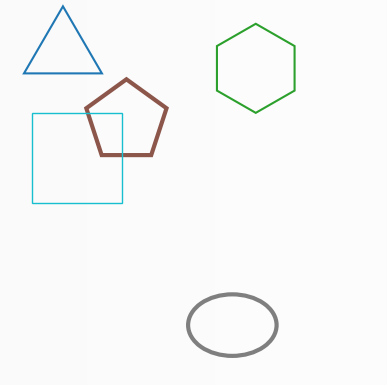[{"shape": "triangle", "thickness": 1.5, "radius": 0.58, "center": [0.162, 0.867]}, {"shape": "hexagon", "thickness": 1.5, "radius": 0.58, "center": [0.66, 0.823]}, {"shape": "pentagon", "thickness": 3, "radius": 0.54, "center": [0.326, 0.685]}, {"shape": "oval", "thickness": 3, "radius": 0.57, "center": [0.6, 0.156]}, {"shape": "square", "thickness": 1, "radius": 0.58, "center": [0.198, 0.589]}]